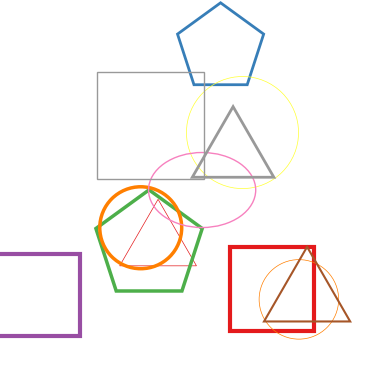[{"shape": "square", "thickness": 3, "radius": 0.55, "center": [0.706, 0.25]}, {"shape": "triangle", "thickness": 0.5, "radius": 0.58, "center": [0.411, 0.367]}, {"shape": "pentagon", "thickness": 2, "radius": 0.59, "center": [0.573, 0.875]}, {"shape": "pentagon", "thickness": 2.5, "radius": 0.73, "center": [0.387, 0.362]}, {"shape": "square", "thickness": 3, "radius": 0.54, "center": [0.1, 0.234]}, {"shape": "circle", "thickness": 2.5, "radius": 0.53, "center": [0.366, 0.408]}, {"shape": "circle", "thickness": 0.5, "radius": 0.52, "center": [0.776, 0.222]}, {"shape": "circle", "thickness": 0.5, "radius": 0.73, "center": [0.63, 0.656]}, {"shape": "triangle", "thickness": 1.5, "radius": 0.65, "center": [0.798, 0.23]}, {"shape": "oval", "thickness": 1, "radius": 0.7, "center": [0.525, 0.506]}, {"shape": "triangle", "thickness": 2, "radius": 0.61, "center": [0.605, 0.601]}, {"shape": "square", "thickness": 1, "radius": 0.7, "center": [0.391, 0.674]}]